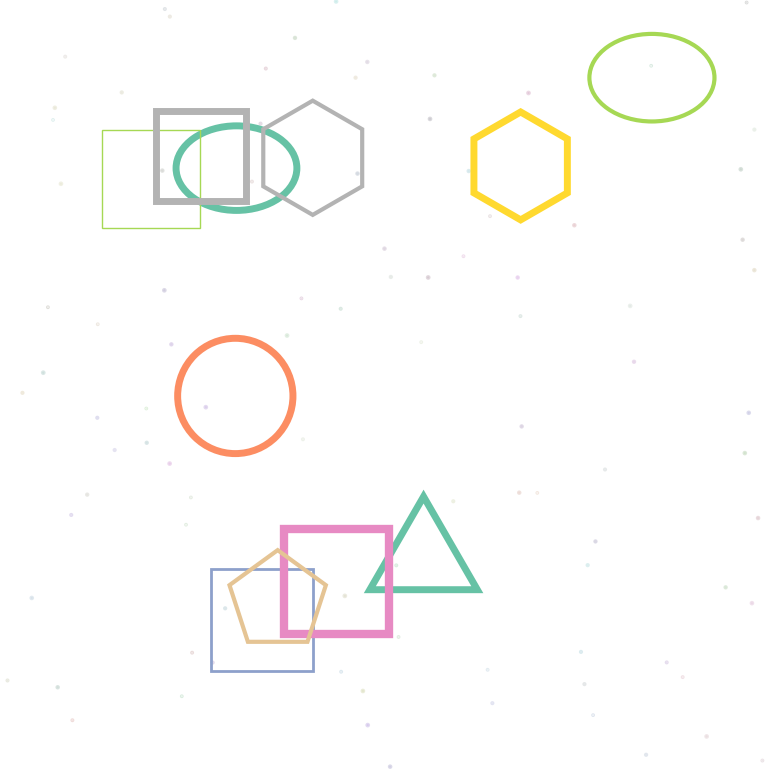[{"shape": "triangle", "thickness": 2.5, "radius": 0.4, "center": [0.55, 0.274]}, {"shape": "oval", "thickness": 2.5, "radius": 0.39, "center": [0.307, 0.782]}, {"shape": "circle", "thickness": 2.5, "radius": 0.37, "center": [0.306, 0.486]}, {"shape": "square", "thickness": 1, "radius": 0.33, "center": [0.34, 0.195]}, {"shape": "square", "thickness": 3, "radius": 0.34, "center": [0.437, 0.245]}, {"shape": "oval", "thickness": 1.5, "radius": 0.41, "center": [0.847, 0.899]}, {"shape": "square", "thickness": 0.5, "radius": 0.32, "center": [0.196, 0.768]}, {"shape": "hexagon", "thickness": 2.5, "radius": 0.35, "center": [0.676, 0.785]}, {"shape": "pentagon", "thickness": 1.5, "radius": 0.33, "center": [0.361, 0.22]}, {"shape": "hexagon", "thickness": 1.5, "radius": 0.37, "center": [0.406, 0.795]}, {"shape": "square", "thickness": 2.5, "radius": 0.29, "center": [0.262, 0.798]}]